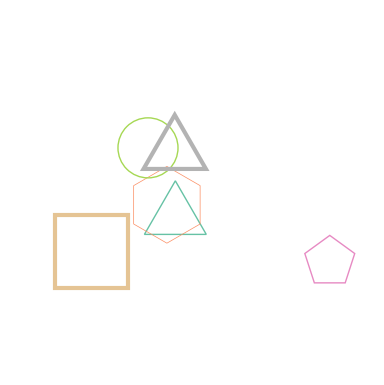[{"shape": "triangle", "thickness": 1, "radius": 0.46, "center": [0.455, 0.438]}, {"shape": "hexagon", "thickness": 0.5, "radius": 0.5, "center": [0.433, 0.468]}, {"shape": "pentagon", "thickness": 1, "radius": 0.34, "center": [0.857, 0.32]}, {"shape": "circle", "thickness": 1, "radius": 0.39, "center": [0.384, 0.616]}, {"shape": "square", "thickness": 3, "radius": 0.47, "center": [0.237, 0.347]}, {"shape": "triangle", "thickness": 3, "radius": 0.47, "center": [0.454, 0.608]}]